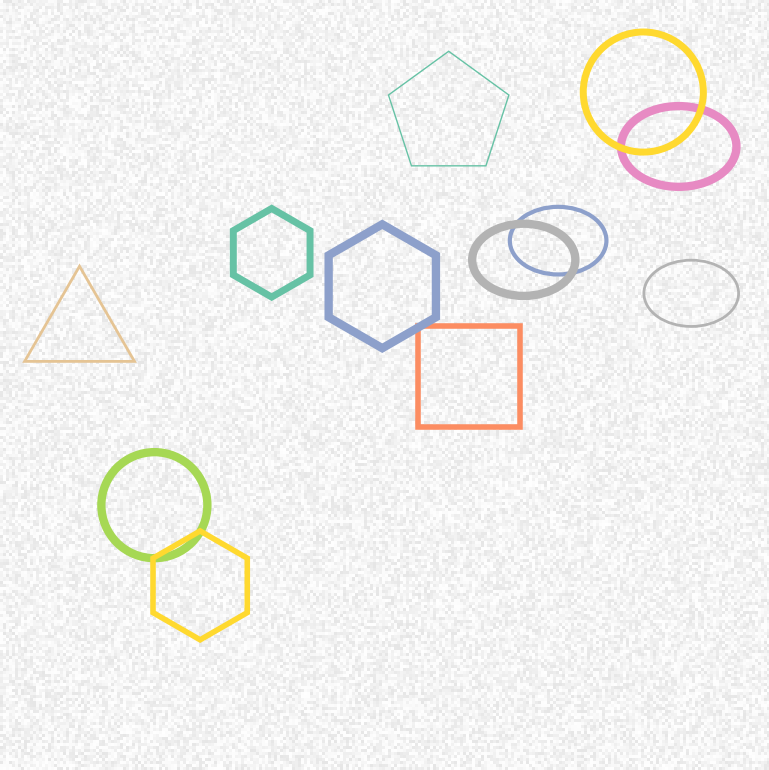[{"shape": "hexagon", "thickness": 2.5, "radius": 0.29, "center": [0.353, 0.672]}, {"shape": "pentagon", "thickness": 0.5, "radius": 0.41, "center": [0.583, 0.851]}, {"shape": "square", "thickness": 2, "radius": 0.33, "center": [0.609, 0.511]}, {"shape": "oval", "thickness": 1.5, "radius": 0.31, "center": [0.725, 0.687]}, {"shape": "hexagon", "thickness": 3, "radius": 0.4, "center": [0.496, 0.628]}, {"shape": "oval", "thickness": 3, "radius": 0.37, "center": [0.881, 0.81]}, {"shape": "circle", "thickness": 3, "radius": 0.34, "center": [0.2, 0.344]}, {"shape": "circle", "thickness": 2.5, "radius": 0.39, "center": [0.835, 0.88]}, {"shape": "hexagon", "thickness": 2, "radius": 0.35, "center": [0.26, 0.24]}, {"shape": "triangle", "thickness": 1, "radius": 0.41, "center": [0.103, 0.572]}, {"shape": "oval", "thickness": 3, "radius": 0.33, "center": [0.68, 0.663]}, {"shape": "oval", "thickness": 1, "radius": 0.31, "center": [0.898, 0.619]}]